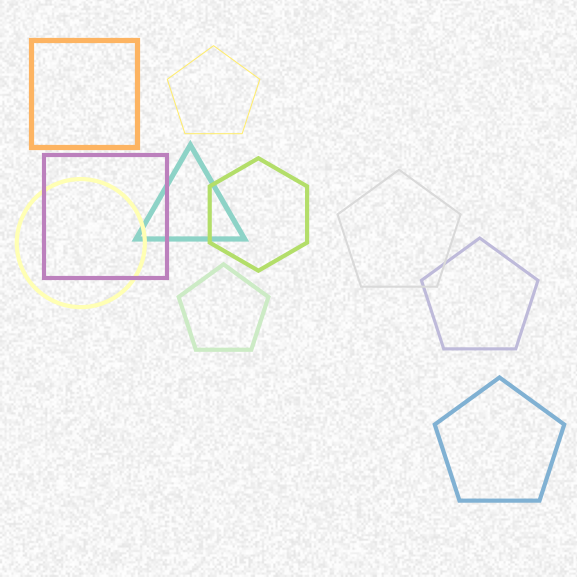[{"shape": "triangle", "thickness": 2.5, "radius": 0.54, "center": [0.33, 0.64]}, {"shape": "circle", "thickness": 2, "radius": 0.55, "center": [0.14, 0.578]}, {"shape": "pentagon", "thickness": 1.5, "radius": 0.53, "center": [0.831, 0.481]}, {"shape": "pentagon", "thickness": 2, "radius": 0.59, "center": [0.865, 0.228]}, {"shape": "square", "thickness": 2.5, "radius": 0.46, "center": [0.145, 0.837]}, {"shape": "hexagon", "thickness": 2, "radius": 0.49, "center": [0.447, 0.628]}, {"shape": "pentagon", "thickness": 1, "radius": 0.56, "center": [0.691, 0.593]}, {"shape": "square", "thickness": 2, "radius": 0.53, "center": [0.183, 0.624]}, {"shape": "pentagon", "thickness": 2, "radius": 0.41, "center": [0.387, 0.46]}, {"shape": "pentagon", "thickness": 0.5, "radius": 0.42, "center": [0.37, 0.836]}]